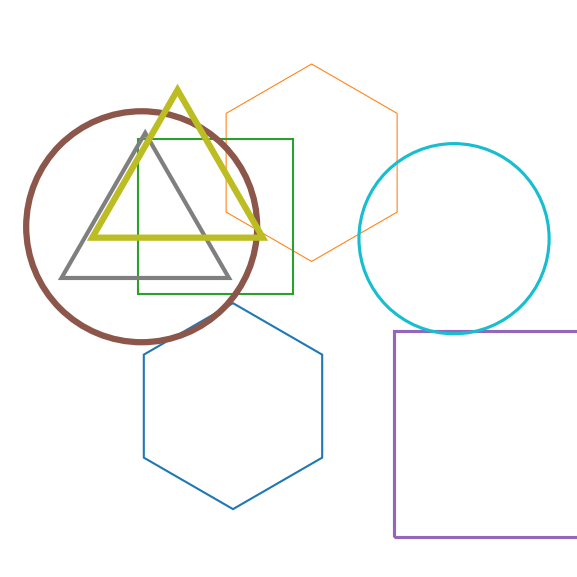[{"shape": "hexagon", "thickness": 1, "radius": 0.89, "center": [0.403, 0.296]}, {"shape": "hexagon", "thickness": 0.5, "radius": 0.85, "center": [0.54, 0.717]}, {"shape": "square", "thickness": 1, "radius": 0.67, "center": [0.373, 0.624]}, {"shape": "square", "thickness": 1.5, "radius": 0.89, "center": [0.859, 0.247]}, {"shape": "circle", "thickness": 3, "radius": 1.0, "center": [0.245, 0.606]}, {"shape": "triangle", "thickness": 2, "radius": 0.84, "center": [0.251, 0.601]}, {"shape": "triangle", "thickness": 3, "radius": 0.85, "center": [0.307, 0.673]}, {"shape": "circle", "thickness": 1.5, "radius": 0.82, "center": [0.786, 0.586]}]